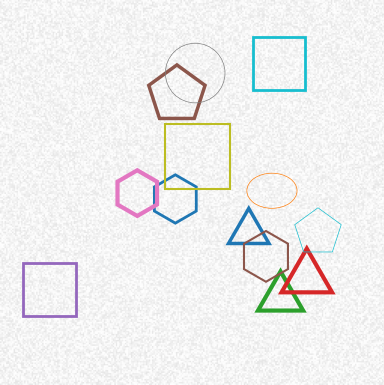[{"shape": "triangle", "thickness": 2.5, "radius": 0.3, "center": [0.646, 0.398]}, {"shape": "hexagon", "thickness": 2, "radius": 0.31, "center": [0.455, 0.483]}, {"shape": "oval", "thickness": 0.5, "radius": 0.33, "center": [0.706, 0.505]}, {"shape": "triangle", "thickness": 3, "radius": 0.34, "center": [0.729, 0.227]}, {"shape": "triangle", "thickness": 3, "radius": 0.38, "center": [0.797, 0.279]}, {"shape": "square", "thickness": 2, "radius": 0.34, "center": [0.129, 0.248]}, {"shape": "pentagon", "thickness": 2.5, "radius": 0.38, "center": [0.459, 0.755]}, {"shape": "hexagon", "thickness": 1.5, "radius": 0.33, "center": [0.691, 0.334]}, {"shape": "hexagon", "thickness": 3, "radius": 0.3, "center": [0.357, 0.498]}, {"shape": "circle", "thickness": 0.5, "radius": 0.39, "center": [0.507, 0.81]}, {"shape": "square", "thickness": 1.5, "radius": 0.42, "center": [0.513, 0.593]}, {"shape": "square", "thickness": 2, "radius": 0.34, "center": [0.724, 0.835]}, {"shape": "pentagon", "thickness": 0.5, "radius": 0.32, "center": [0.826, 0.397]}]